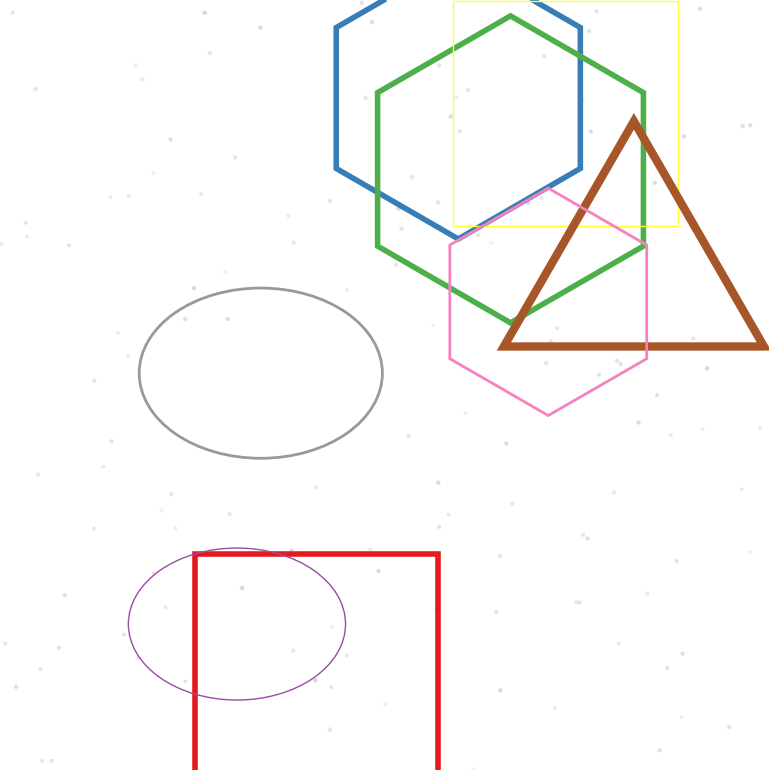[{"shape": "square", "thickness": 2, "radius": 0.79, "center": [0.411, 0.122]}, {"shape": "hexagon", "thickness": 2, "radius": 0.92, "center": [0.595, 0.873]}, {"shape": "hexagon", "thickness": 2, "radius": 1.0, "center": [0.663, 0.78]}, {"shape": "oval", "thickness": 0.5, "radius": 0.71, "center": [0.308, 0.19]}, {"shape": "square", "thickness": 0.5, "radius": 0.73, "center": [0.734, 0.853]}, {"shape": "triangle", "thickness": 3, "radius": 0.97, "center": [0.823, 0.648]}, {"shape": "hexagon", "thickness": 1, "radius": 0.74, "center": [0.712, 0.608]}, {"shape": "oval", "thickness": 1, "radius": 0.79, "center": [0.339, 0.515]}]